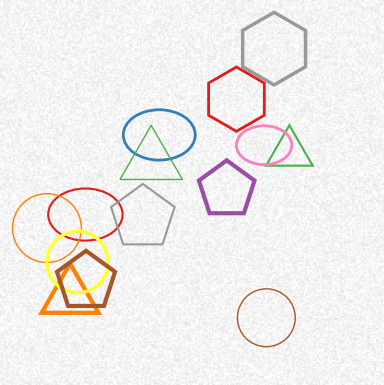[{"shape": "oval", "thickness": 1.5, "radius": 0.48, "center": [0.222, 0.443]}, {"shape": "hexagon", "thickness": 2, "radius": 0.42, "center": [0.614, 0.742]}, {"shape": "oval", "thickness": 2, "radius": 0.47, "center": [0.414, 0.65]}, {"shape": "triangle", "thickness": 1.5, "radius": 0.35, "center": [0.752, 0.605]}, {"shape": "triangle", "thickness": 1, "radius": 0.47, "center": [0.393, 0.581]}, {"shape": "pentagon", "thickness": 3, "radius": 0.38, "center": [0.589, 0.508]}, {"shape": "circle", "thickness": 1, "radius": 0.45, "center": [0.122, 0.408]}, {"shape": "triangle", "thickness": 3, "radius": 0.43, "center": [0.182, 0.23]}, {"shape": "circle", "thickness": 2.5, "radius": 0.4, "center": [0.202, 0.319]}, {"shape": "circle", "thickness": 1, "radius": 0.38, "center": [0.692, 0.175]}, {"shape": "pentagon", "thickness": 3, "radius": 0.4, "center": [0.223, 0.269]}, {"shape": "oval", "thickness": 2, "radius": 0.36, "center": [0.686, 0.623]}, {"shape": "hexagon", "thickness": 2.5, "radius": 0.47, "center": [0.712, 0.874]}, {"shape": "pentagon", "thickness": 1.5, "radius": 0.43, "center": [0.371, 0.435]}]